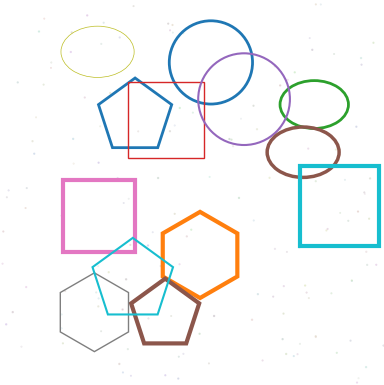[{"shape": "pentagon", "thickness": 2, "radius": 0.5, "center": [0.351, 0.697]}, {"shape": "circle", "thickness": 2, "radius": 0.54, "center": [0.548, 0.838]}, {"shape": "hexagon", "thickness": 3, "radius": 0.56, "center": [0.52, 0.338]}, {"shape": "oval", "thickness": 2, "radius": 0.44, "center": [0.816, 0.728]}, {"shape": "square", "thickness": 1, "radius": 0.49, "center": [0.43, 0.688]}, {"shape": "circle", "thickness": 1.5, "radius": 0.6, "center": [0.634, 0.742]}, {"shape": "pentagon", "thickness": 3, "radius": 0.46, "center": [0.429, 0.183]}, {"shape": "oval", "thickness": 2.5, "radius": 0.47, "center": [0.787, 0.605]}, {"shape": "square", "thickness": 3, "radius": 0.47, "center": [0.256, 0.438]}, {"shape": "hexagon", "thickness": 1, "radius": 0.51, "center": [0.245, 0.189]}, {"shape": "oval", "thickness": 0.5, "radius": 0.48, "center": [0.253, 0.865]}, {"shape": "square", "thickness": 3, "radius": 0.52, "center": [0.882, 0.465]}, {"shape": "pentagon", "thickness": 1.5, "radius": 0.55, "center": [0.345, 0.272]}]